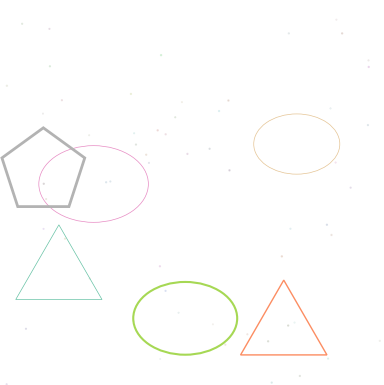[{"shape": "triangle", "thickness": 0.5, "radius": 0.65, "center": [0.153, 0.287]}, {"shape": "triangle", "thickness": 1, "radius": 0.65, "center": [0.737, 0.143]}, {"shape": "oval", "thickness": 0.5, "radius": 0.71, "center": [0.243, 0.522]}, {"shape": "oval", "thickness": 1.5, "radius": 0.68, "center": [0.481, 0.173]}, {"shape": "oval", "thickness": 0.5, "radius": 0.56, "center": [0.771, 0.626]}, {"shape": "pentagon", "thickness": 2, "radius": 0.57, "center": [0.113, 0.555]}]